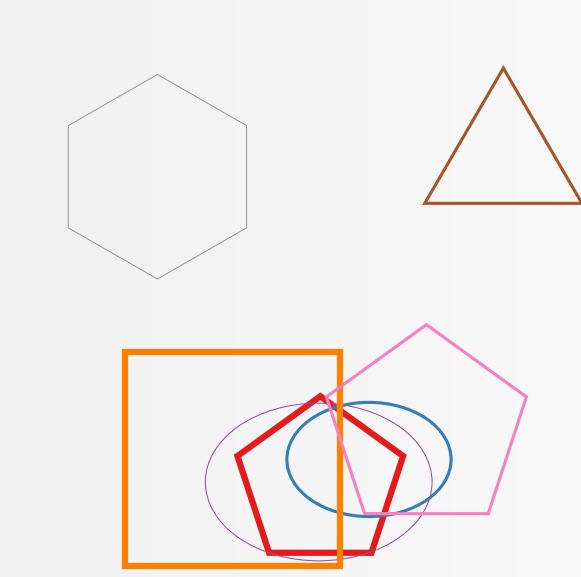[{"shape": "pentagon", "thickness": 3, "radius": 0.75, "center": [0.551, 0.163]}, {"shape": "oval", "thickness": 1.5, "radius": 0.71, "center": [0.635, 0.204]}, {"shape": "oval", "thickness": 0.5, "radius": 0.98, "center": [0.548, 0.165]}, {"shape": "square", "thickness": 3, "radius": 0.93, "center": [0.4, 0.205]}, {"shape": "triangle", "thickness": 1.5, "radius": 0.78, "center": [0.866, 0.725]}, {"shape": "pentagon", "thickness": 1.5, "radius": 0.9, "center": [0.734, 0.256]}, {"shape": "hexagon", "thickness": 0.5, "radius": 0.89, "center": [0.271, 0.693]}]